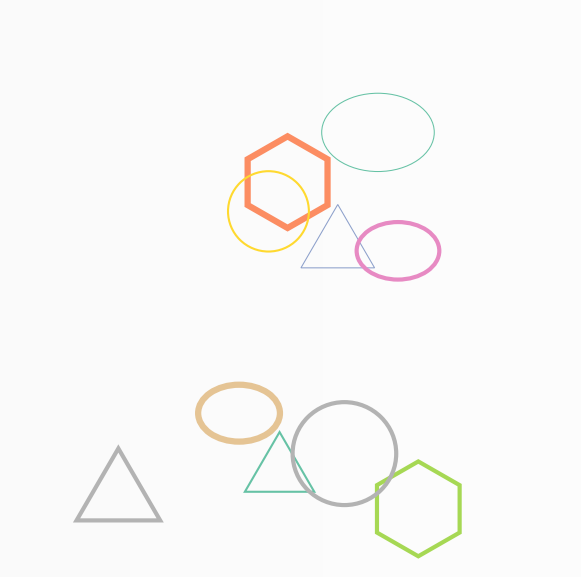[{"shape": "triangle", "thickness": 1, "radius": 0.34, "center": [0.481, 0.182]}, {"shape": "oval", "thickness": 0.5, "radius": 0.48, "center": [0.65, 0.77]}, {"shape": "hexagon", "thickness": 3, "radius": 0.4, "center": [0.495, 0.684]}, {"shape": "triangle", "thickness": 0.5, "radius": 0.37, "center": [0.581, 0.572]}, {"shape": "oval", "thickness": 2, "radius": 0.36, "center": [0.685, 0.565]}, {"shape": "hexagon", "thickness": 2, "radius": 0.41, "center": [0.72, 0.118]}, {"shape": "circle", "thickness": 1, "radius": 0.35, "center": [0.462, 0.633]}, {"shape": "oval", "thickness": 3, "radius": 0.35, "center": [0.411, 0.284]}, {"shape": "circle", "thickness": 2, "radius": 0.45, "center": [0.593, 0.214]}, {"shape": "triangle", "thickness": 2, "radius": 0.42, "center": [0.204, 0.14]}]